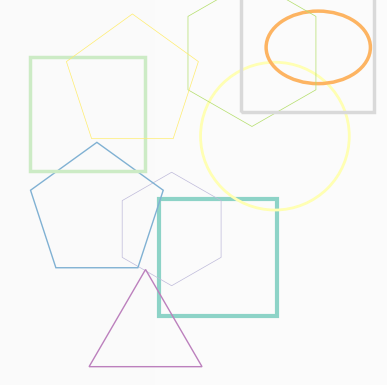[{"shape": "square", "thickness": 3, "radius": 0.76, "center": [0.562, 0.331]}, {"shape": "circle", "thickness": 2, "radius": 0.96, "center": [0.709, 0.646]}, {"shape": "hexagon", "thickness": 0.5, "radius": 0.74, "center": [0.443, 0.405]}, {"shape": "pentagon", "thickness": 1, "radius": 0.9, "center": [0.25, 0.45]}, {"shape": "oval", "thickness": 2.5, "radius": 0.67, "center": [0.821, 0.877]}, {"shape": "hexagon", "thickness": 0.5, "radius": 0.95, "center": [0.65, 0.862]}, {"shape": "square", "thickness": 2.5, "radius": 0.86, "center": [0.794, 0.88]}, {"shape": "triangle", "thickness": 1, "radius": 0.84, "center": [0.376, 0.132]}, {"shape": "square", "thickness": 2.5, "radius": 0.74, "center": [0.226, 0.704]}, {"shape": "pentagon", "thickness": 0.5, "radius": 0.9, "center": [0.342, 0.785]}]